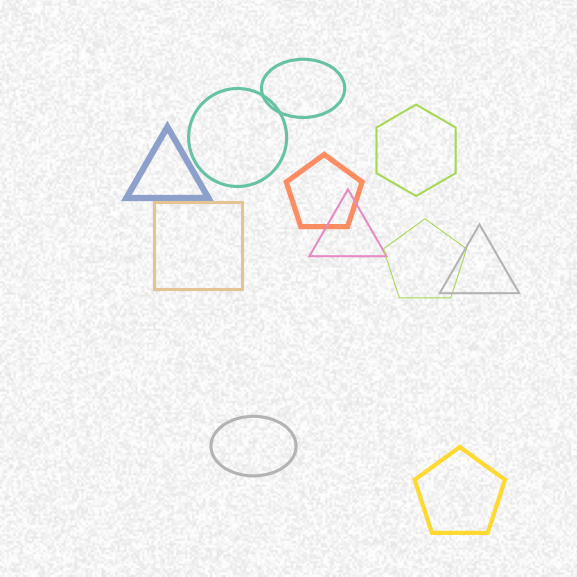[{"shape": "oval", "thickness": 1.5, "radius": 0.36, "center": [0.525, 0.846]}, {"shape": "circle", "thickness": 1.5, "radius": 0.42, "center": [0.411, 0.761]}, {"shape": "pentagon", "thickness": 2.5, "radius": 0.35, "center": [0.561, 0.663]}, {"shape": "triangle", "thickness": 3, "radius": 0.41, "center": [0.29, 0.697]}, {"shape": "triangle", "thickness": 1, "radius": 0.39, "center": [0.603, 0.594]}, {"shape": "pentagon", "thickness": 0.5, "radius": 0.38, "center": [0.736, 0.545]}, {"shape": "hexagon", "thickness": 1, "radius": 0.4, "center": [0.72, 0.739]}, {"shape": "pentagon", "thickness": 2, "radius": 0.41, "center": [0.796, 0.143]}, {"shape": "square", "thickness": 1.5, "radius": 0.38, "center": [0.343, 0.574]}, {"shape": "triangle", "thickness": 1, "radius": 0.4, "center": [0.83, 0.531]}, {"shape": "oval", "thickness": 1.5, "radius": 0.37, "center": [0.439, 0.227]}]